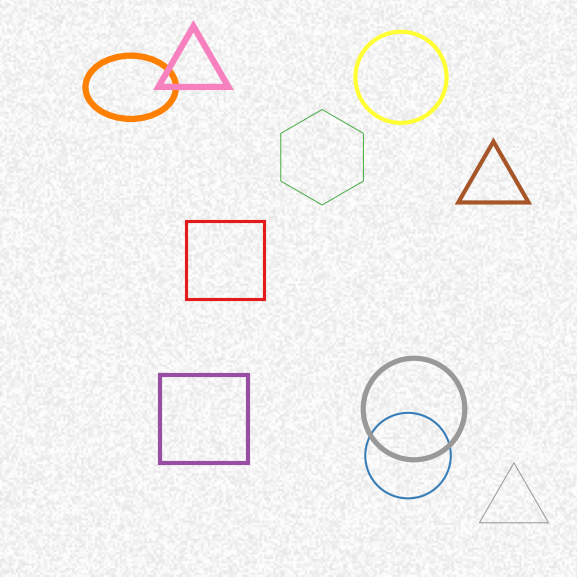[{"shape": "square", "thickness": 1.5, "radius": 0.34, "center": [0.389, 0.549]}, {"shape": "circle", "thickness": 1, "radius": 0.37, "center": [0.707, 0.21]}, {"shape": "hexagon", "thickness": 0.5, "radius": 0.41, "center": [0.558, 0.727]}, {"shape": "square", "thickness": 2, "radius": 0.38, "center": [0.353, 0.274]}, {"shape": "oval", "thickness": 3, "radius": 0.39, "center": [0.226, 0.848]}, {"shape": "circle", "thickness": 2, "radius": 0.39, "center": [0.694, 0.865]}, {"shape": "triangle", "thickness": 2, "radius": 0.35, "center": [0.854, 0.684]}, {"shape": "triangle", "thickness": 3, "radius": 0.35, "center": [0.335, 0.884]}, {"shape": "triangle", "thickness": 0.5, "radius": 0.35, "center": [0.89, 0.128]}, {"shape": "circle", "thickness": 2.5, "radius": 0.44, "center": [0.717, 0.291]}]